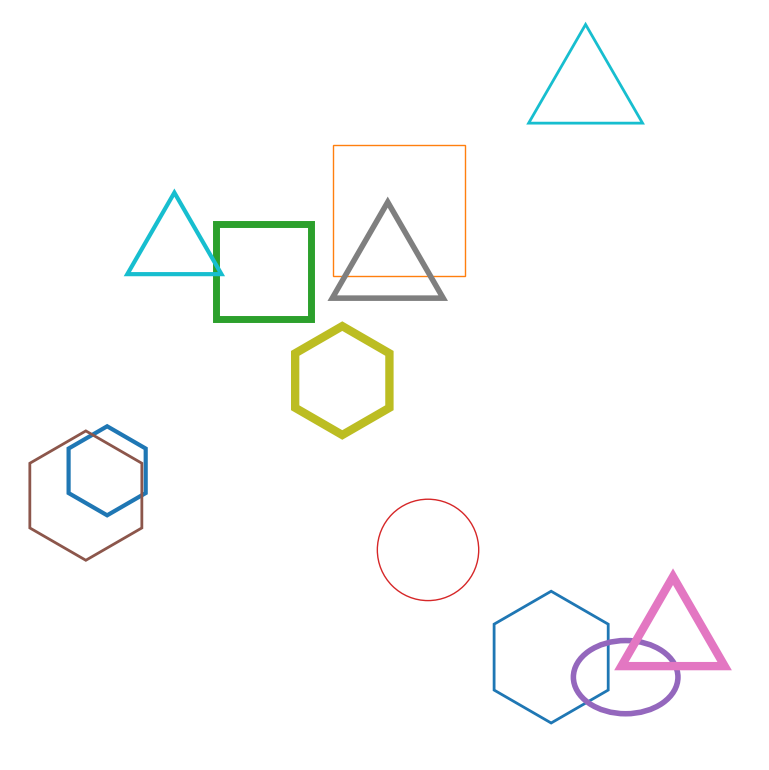[{"shape": "hexagon", "thickness": 1, "radius": 0.43, "center": [0.716, 0.147]}, {"shape": "hexagon", "thickness": 1.5, "radius": 0.29, "center": [0.139, 0.389]}, {"shape": "square", "thickness": 0.5, "radius": 0.43, "center": [0.518, 0.727]}, {"shape": "square", "thickness": 2.5, "radius": 0.31, "center": [0.342, 0.647]}, {"shape": "circle", "thickness": 0.5, "radius": 0.33, "center": [0.556, 0.286]}, {"shape": "oval", "thickness": 2, "radius": 0.34, "center": [0.813, 0.121]}, {"shape": "hexagon", "thickness": 1, "radius": 0.42, "center": [0.111, 0.356]}, {"shape": "triangle", "thickness": 3, "radius": 0.39, "center": [0.874, 0.174]}, {"shape": "triangle", "thickness": 2, "radius": 0.42, "center": [0.504, 0.654]}, {"shape": "hexagon", "thickness": 3, "radius": 0.35, "center": [0.445, 0.506]}, {"shape": "triangle", "thickness": 1.5, "radius": 0.35, "center": [0.226, 0.679]}, {"shape": "triangle", "thickness": 1, "radius": 0.43, "center": [0.761, 0.883]}]